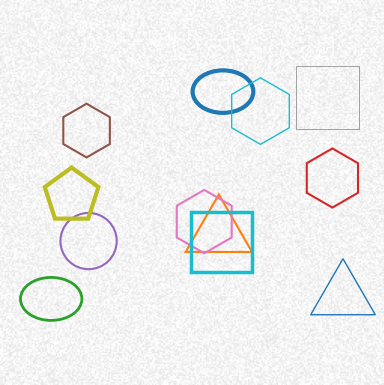[{"shape": "triangle", "thickness": 1, "radius": 0.48, "center": [0.891, 0.231]}, {"shape": "oval", "thickness": 3, "radius": 0.39, "center": [0.579, 0.762]}, {"shape": "triangle", "thickness": 1.5, "radius": 0.5, "center": [0.568, 0.395]}, {"shape": "oval", "thickness": 2, "radius": 0.4, "center": [0.133, 0.224]}, {"shape": "hexagon", "thickness": 1.5, "radius": 0.38, "center": [0.863, 0.538]}, {"shape": "circle", "thickness": 1.5, "radius": 0.37, "center": [0.23, 0.374]}, {"shape": "hexagon", "thickness": 1.5, "radius": 0.35, "center": [0.225, 0.661]}, {"shape": "hexagon", "thickness": 1.5, "radius": 0.41, "center": [0.531, 0.424]}, {"shape": "square", "thickness": 0.5, "radius": 0.41, "center": [0.852, 0.748]}, {"shape": "pentagon", "thickness": 3, "radius": 0.37, "center": [0.186, 0.491]}, {"shape": "hexagon", "thickness": 1, "radius": 0.43, "center": [0.677, 0.711]}, {"shape": "square", "thickness": 2.5, "radius": 0.39, "center": [0.575, 0.372]}]